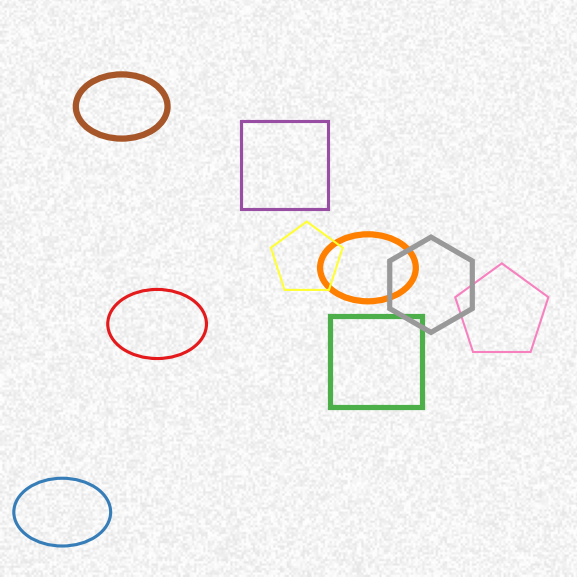[{"shape": "oval", "thickness": 1.5, "radius": 0.43, "center": [0.272, 0.438]}, {"shape": "oval", "thickness": 1.5, "radius": 0.42, "center": [0.108, 0.112]}, {"shape": "square", "thickness": 2.5, "radius": 0.4, "center": [0.651, 0.373]}, {"shape": "square", "thickness": 1.5, "radius": 0.38, "center": [0.493, 0.713]}, {"shape": "oval", "thickness": 3, "radius": 0.41, "center": [0.637, 0.535]}, {"shape": "pentagon", "thickness": 1, "radius": 0.33, "center": [0.531, 0.55]}, {"shape": "oval", "thickness": 3, "radius": 0.4, "center": [0.211, 0.815]}, {"shape": "pentagon", "thickness": 1, "radius": 0.42, "center": [0.869, 0.458]}, {"shape": "hexagon", "thickness": 2.5, "radius": 0.41, "center": [0.746, 0.506]}]